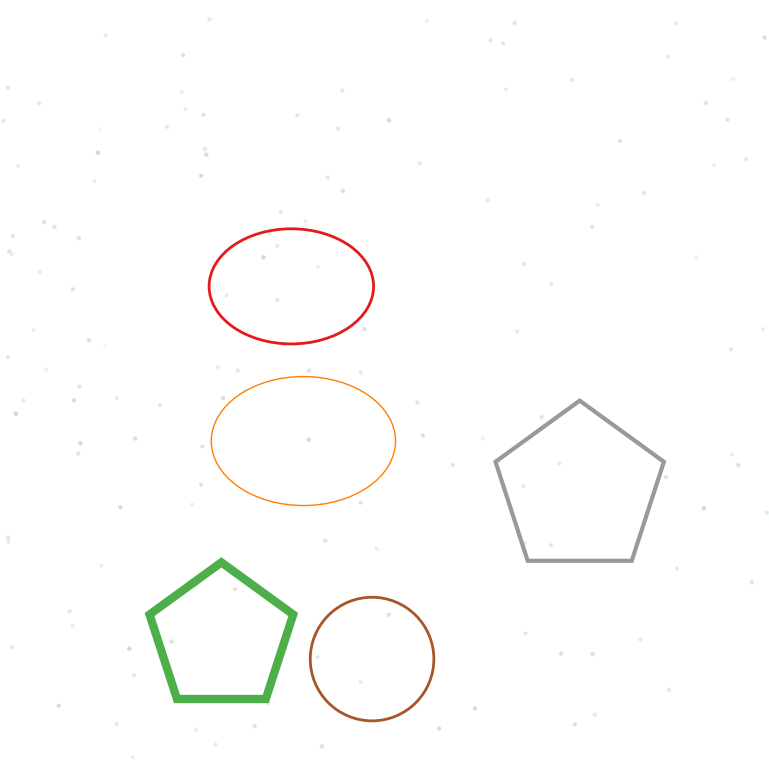[{"shape": "oval", "thickness": 1, "radius": 0.53, "center": [0.378, 0.628]}, {"shape": "pentagon", "thickness": 3, "radius": 0.49, "center": [0.288, 0.172]}, {"shape": "oval", "thickness": 0.5, "radius": 0.6, "center": [0.394, 0.427]}, {"shape": "circle", "thickness": 1, "radius": 0.4, "center": [0.483, 0.144]}, {"shape": "pentagon", "thickness": 1.5, "radius": 0.57, "center": [0.753, 0.365]}]